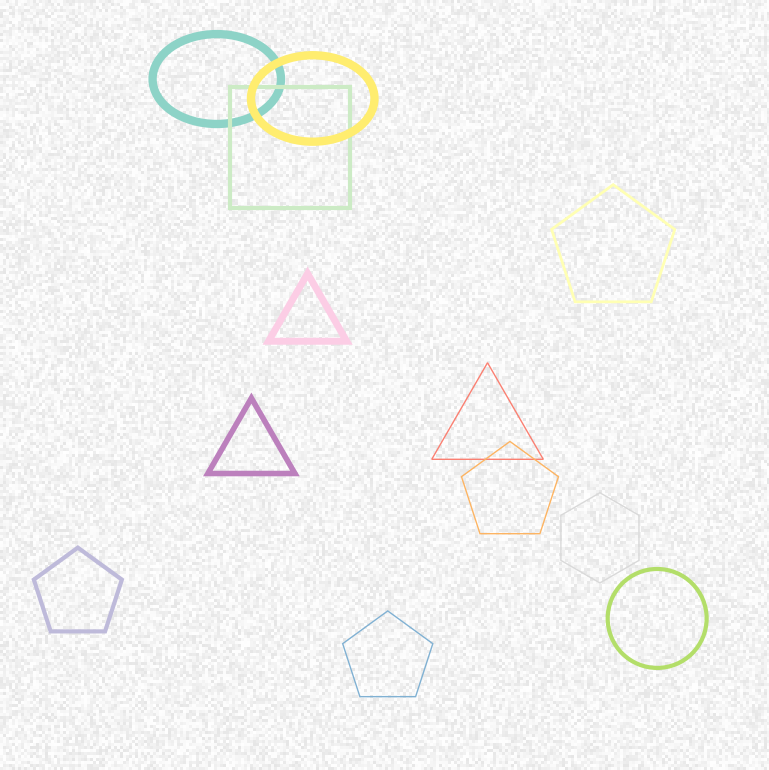[{"shape": "oval", "thickness": 3, "radius": 0.42, "center": [0.282, 0.897]}, {"shape": "pentagon", "thickness": 1, "radius": 0.42, "center": [0.796, 0.676]}, {"shape": "pentagon", "thickness": 1.5, "radius": 0.3, "center": [0.101, 0.229]}, {"shape": "triangle", "thickness": 0.5, "radius": 0.42, "center": [0.633, 0.445]}, {"shape": "pentagon", "thickness": 0.5, "radius": 0.31, "center": [0.504, 0.145]}, {"shape": "pentagon", "thickness": 0.5, "radius": 0.33, "center": [0.662, 0.36]}, {"shape": "circle", "thickness": 1.5, "radius": 0.32, "center": [0.853, 0.197]}, {"shape": "triangle", "thickness": 2.5, "radius": 0.29, "center": [0.399, 0.586]}, {"shape": "hexagon", "thickness": 0.5, "radius": 0.29, "center": [0.779, 0.301]}, {"shape": "triangle", "thickness": 2, "radius": 0.33, "center": [0.326, 0.418]}, {"shape": "square", "thickness": 1.5, "radius": 0.39, "center": [0.376, 0.808]}, {"shape": "oval", "thickness": 3, "radius": 0.4, "center": [0.406, 0.872]}]